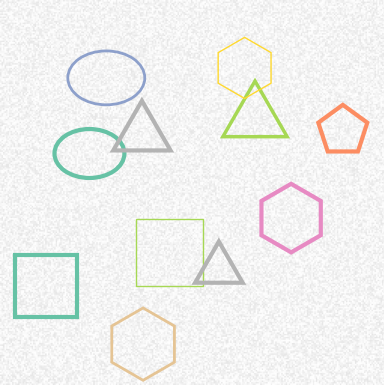[{"shape": "oval", "thickness": 3, "radius": 0.45, "center": [0.232, 0.601]}, {"shape": "square", "thickness": 3, "radius": 0.4, "center": [0.12, 0.256]}, {"shape": "pentagon", "thickness": 3, "radius": 0.33, "center": [0.89, 0.661]}, {"shape": "oval", "thickness": 2, "radius": 0.5, "center": [0.276, 0.798]}, {"shape": "hexagon", "thickness": 3, "radius": 0.44, "center": [0.756, 0.434]}, {"shape": "triangle", "thickness": 2.5, "radius": 0.48, "center": [0.662, 0.693]}, {"shape": "square", "thickness": 1, "radius": 0.43, "center": [0.439, 0.345]}, {"shape": "hexagon", "thickness": 1, "radius": 0.4, "center": [0.635, 0.824]}, {"shape": "hexagon", "thickness": 2, "radius": 0.47, "center": [0.372, 0.106]}, {"shape": "triangle", "thickness": 3, "radius": 0.43, "center": [0.369, 0.652]}, {"shape": "triangle", "thickness": 3, "radius": 0.36, "center": [0.568, 0.301]}]